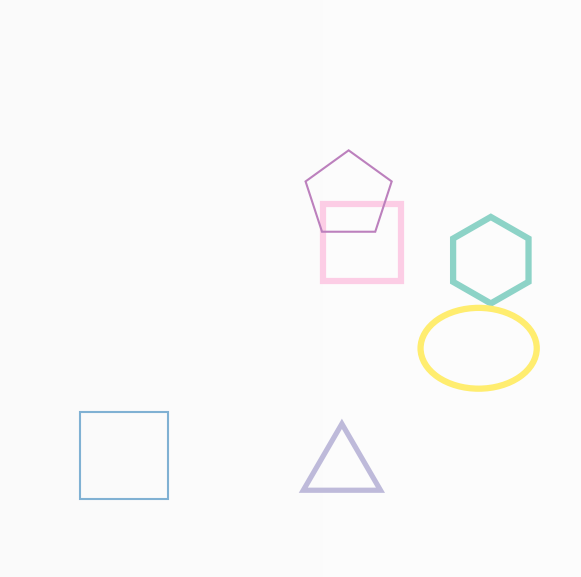[{"shape": "hexagon", "thickness": 3, "radius": 0.37, "center": [0.844, 0.549]}, {"shape": "triangle", "thickness": 2.5, "radius": 0.38, "center": [0.588, 0.189]}, {"shape": "square", "thickness": 1, "radius": 0.38, "center": [0.213, 0.21]}, {"shape": "square", "thickness": 3, "radius": 0.33, "center": [0.623, 0.58]}, {"shape": "pentagon", "thickness": 1, "radius": 0.39, "center": [0.6, 0.661]}, {"shape": "oval", "thickness": 3, "radius": 0.5, "center": [0.823, 0.396]}]